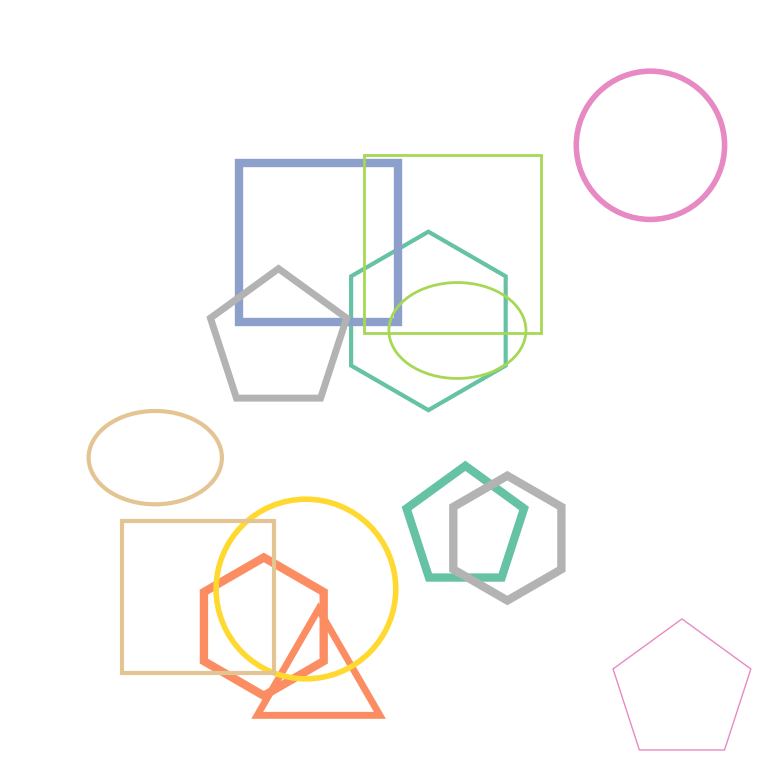[{"shape": "hexagon", "thickness": 1.5, "radius": 0.58, "center": [0.556, 0.583]}, {"shape": "pentagon", "thickness": 3, "radius": 0.4, "center": [0.604, 0.315]}, {"shape": "hexagon", "thickness": 3, "radius": 0.45, "center": [0.343, 0.186]}, {"shape": "triangle", "thickness": 2.5, "radius": 0.46, "center": [0.414, 0.117]}, {"shape": "square", "thickness": 3, "radius": 0.52, "center": [0.414, 0.685]}, {"shape": "circle", "thickness": 2, "radius": 0.48, "center": [0.845, 0.811]}, {"shape": "pentagon", "thickness": 0.5, "radius": 0.47, "center": [0.886, 0.102]}, {"shape": "square", "thickness": 1, "radius": 0.58, "center": [0.588, 0.683]}, {"shape": "oval", "thickness": 1, "radius": 0.44, "center": [0.594, 0.571]}, {"shape": "circle", "thickness": 2, "radius": 0.58, "center": [0.397, 0.235]}, {"shape": "square", "thickness": 1.5, "radius": 0.49, "center": [0.257, 0.225]}, {"shape": "oval", "thickness": 1.5, "radius": 0.43, "center": [0.202, 0.406]}, {"shape": "hexagon", "thickness": 3, "radius": 0.41, "center": [0.659, 0.301]}, {"shape": "pentagon", "thickness": 2.5, "radius": 0.46, "center": [0.362, 0.558]}]